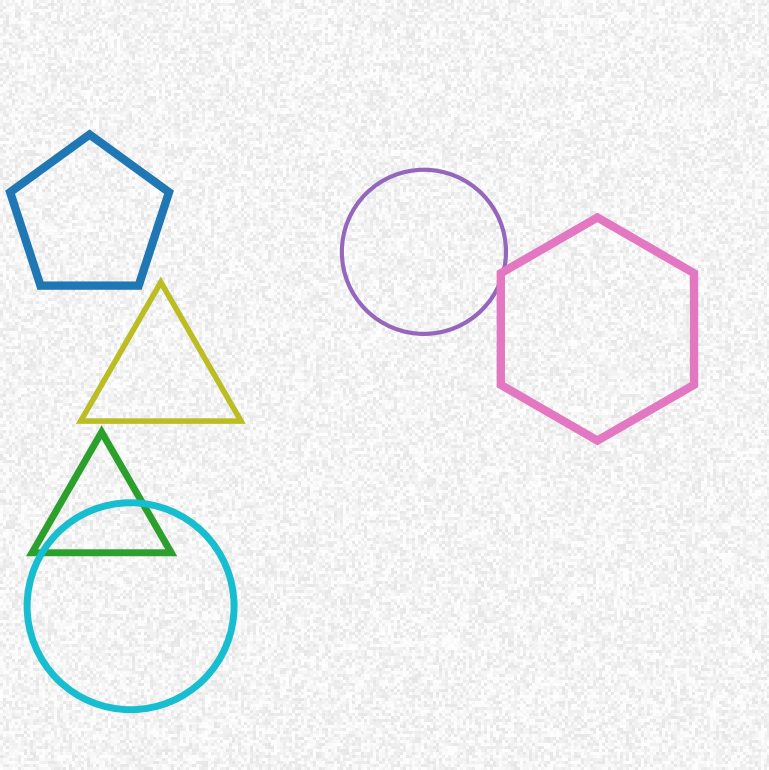[{"shape": "pentagon", "thickness": 3, "radius": 0.54, "center": [0.116, 0.717]}, {"shape": "triangle", "thickness": 2.5, "radius": 0.52, "center": [0.132, 0.334]}, {"shape": "circle", "thickness": 1.5, "radius": 0.53, "center": [0.551, 0.673]}, {"shape": "hexagon", "thickness": 3, "radius": 0.72, "center": [0.776, 0.573]}, {"shape": "triangle", "thickness": 2, "radius": 0.6, "center": [0.209, 0.513]}, {"shape": "circle", "thickness": 2.5, "radius": 0.67, "center": [0.17, 0.213]}]